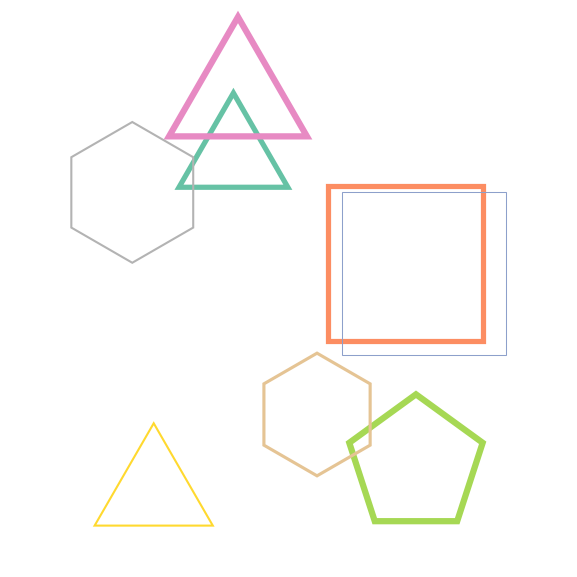[{"shape": "triangle", "thickness": 2.5, "radius": 0.54, "center": [0.404, 0.729]}, {"shape": "square", "thickness": 2.5, "radius": 0.67, "center": [0.702, 0.543]}, {"shape": "square", "thickness": 0.5, "radius": 0.71, "center": [0.734, 0.525]}, {"shape": "triangle", "thickness": 3, "radius": 0.69, "center": [0.412, 0.832]}, {"shape": "pentagon", "thickness": 3, "radius": 0.61, "center": [0.72, 0.195]}, {"shape": "triangle", "thickness": 1, "radius": 0.59, "center": [0.266, 0.148]}, {"shape": "hexagon", "thickness": 1.5, "radius": 0.53, "center": [0.549, 0.281]}, {"shape": "hexagon", "thickness": 1, "radius": 0.61, "center": [0.229, 0.666]}]